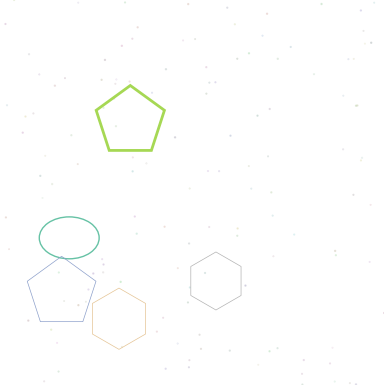[{"shape": "oval", "thickness": 1, "radius": 0.39, "center": [0.18, 0.382]}, {"shape": "pentagon", "thickness": 0.5, "radius": 0.47, "center": [0.16, 0.24]}, {"shape": "pentagon", "thickness": 2, "radius": 0.47, "center": [0.338, 0.685]}, {"shape": "hexagon", "thickness": 0.5, "radius": 0.4, "center": [0.309, 0.172]}, {"shape": "hexagon", "thickness": 0.5, "radius": 0.38, "center": [0.561, 0.27]}]